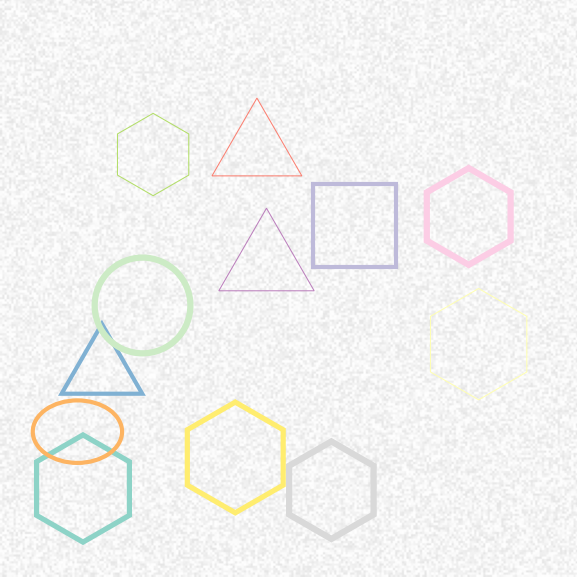[{"shape": "hexagon", "thickness": 2.5, "radius": 0.46, "center": [0.144, 0.153]}, {"shape": "hexagon", "thickness": 0.5, "radius": 0.48, "center": [0.829, 0.403]}, {"shape": "square", "thickness": 2, "radius": 0.36, "center": [0.614, 0.609]}, {"shape": "triangle", "thickness": 0.5, "radius": 0.45, "center": [0.445, 0.74]}, {"shape": "triangle", "thickness": 2, "radius": 0.4, "center": [0.176, 0.358]}, {"shape": "oval", "thickness": 2, "radius": 0.39, "center": [0.134, 0.252]}, {"shape": "hexagon", "thickness": 0.5, "radius": 0.36, "center": [0.265, 0.732]}, {"shape": "hexagon", "thickness": 3, "radius": 0.42, "center": [0.812, 0.624]}, {"shape": "hexagon", "thickness": 3, "radius": 0.42, "center": [0.574, 0.15]}, {"shape": "triangle", "thickness": 0.5, "radius": 0.48, "center": [0.461, 0.543]}, {"shape": "circle", "thickness": 3, "radius": 0.41, "center": [0.247, 0.47]}, {"shape": "hexagon", "thickness": 2.5, "radius": 0.48, "center": [0.407, 0.207]}]